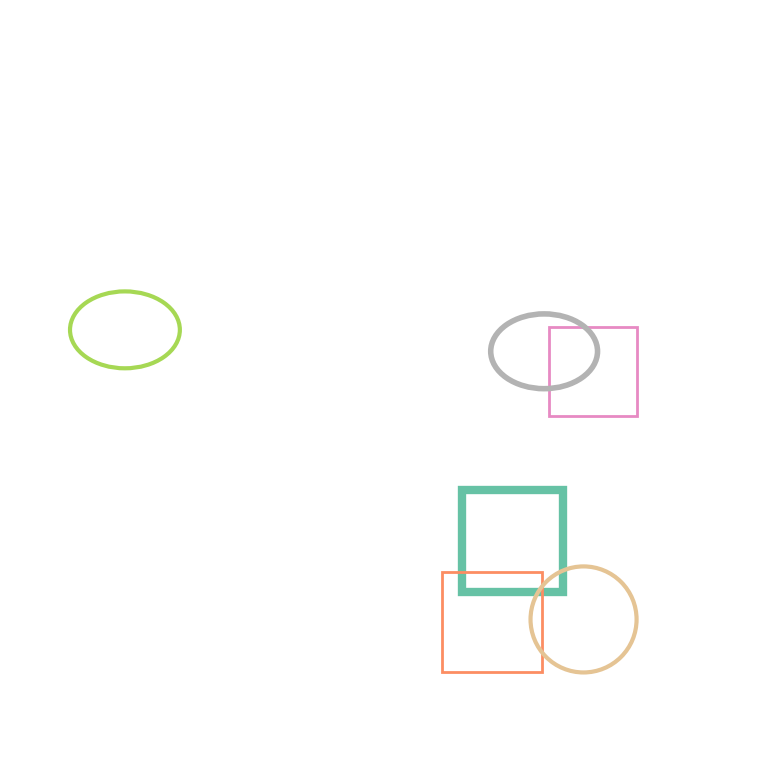[{"shape": "square", "thickness": 3, "radius": 0.33, "center": [0.666, 0.297]}, {"shape": "square", "thickness": 1, "radius": 0.33, "center": [0.639, 0.192]}, {"shape": "square", "thickness": 1, "radius": 0.29, "center": [0.77, 0.517]}, {"shape": "oval", "thickness": 1.5, "radius": 0.36, "center": [0.162, 0.572]}, {"shape": "circle", "thickness": 1.5, "radius": 0.34, "center": [0.758, 0.196]}, {"shape": "oval", "thickness": 2, "radius": 0.35, "center": [0.707, 0.544]}]